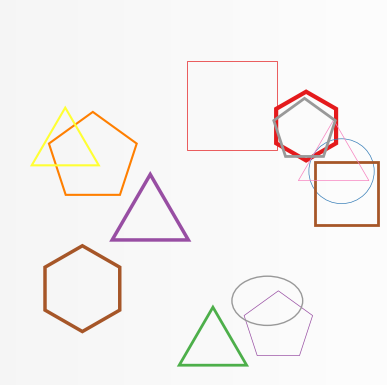[{"shape": "square", "thickness": 0.5, "radius": 0.58, "center": [0.598, 0.725]}, {"shape": "hexagon", "thickness": 3, "radius": 0.45, "center": [0.79, 0.673]}, {"shape": "circle", "thickness": 0.5, "radius": 0.42, "center": [0.881, 0.555]}, {"shape": "triangle", "thickness": 2, "radius": 0.5, "center": [0.549, 0.102]}, {"shape": "pentagon", "thickness": 0.5, "radius": 0.46, "center": [0.718, 0.152]}, {"shape": "triangle", "thickness": 2.5, "radius": 0.57, "center": [0.388, 0.433]}, {"shape": "pentagon", "thickness": 1.5, "radius": 0.6, "center": [0.24, 0.59]}, {"shape": "triangle", "thickness": 1.5, "radius": 0.5, "center": [0.168, 0.621]}, {"shape": "hexagon", "thickness": 2.5, "radius": 0.56, "center": [0.213, 0.25]}, {"shape": "square", "thickness": 2, "radius": 0.41, "center": [0.894, 0.498]}, {"shape": "triangle", "thickness": 0.5, "radius": 0.53, "center": [0.861, 0.583]}, {"shape": "oval", "thickness": 1, "radius": 0.46, "center": [0.69, 0.219]}, {"shape": "pentagon", "thickness": 2, "radius": 0.42, "center": [0.786, 0.661]}]